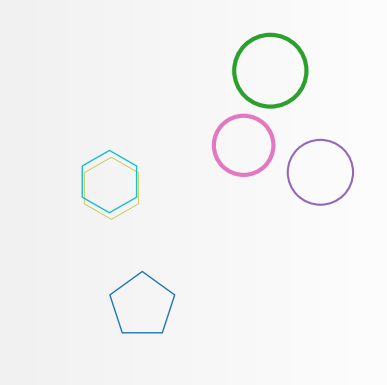[{"shape": "pentagon", "thickness": 1, "radius": 0.44, "center": [0.367, 0.207]}, {"shape": "circle", "thickness": 3, "radius": 0.47, "center": [0.698, 0.816]}, {"shape": "circle", "thickness": 1.5, "radius": 0.42, "center": [0.827, 0.552]}, {"shape": "circle", "thickness": 3, "radius": 0.38, "center": [0.629, 0.623]}, {"shape": "hexagon", "thickness": 0.5, "radius": 0.4, "center": [0.287, 0.511]}, {"shape": "hexagon", "thickness": 1, "radius": 0.4, "center": [0.282, 0.528]}]